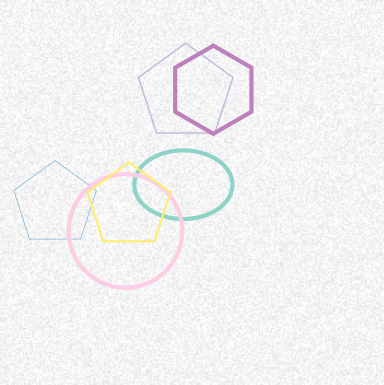[{"shape": "oval", "thickness": 3, "radius": 0.64, "center": [0.476, 0.52]}, {"shape": "pentagon", "thickness": 1, "radius": 0.64, "center": [0.482, 0.759]}, {"shape": "pentagon", "thickness": 0.5, "radius": 0.56, "center": [0.143, 0.47]}, {"shape": "circle", "thickness": 3, "radius": 0.74, "center": [0.326, 0.4]}, {"shape": "hexagon", "thickness": 3, "radius": 0.57, "center": [0.554, 0.767]}, {"shape": "pentagon", "thickness": 1.5, "radius": 0.57, "center": [0.335, 0.465]}]